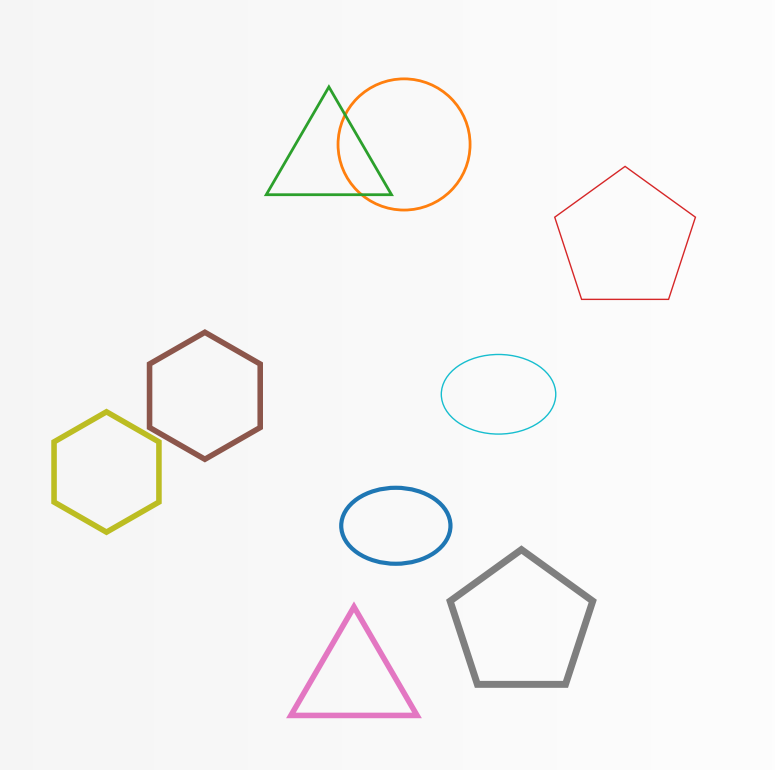[{"shape": "oval", "thickness": 1.5, "radius": 0.35, "center": [0.511, 0.317]}, {"shape": "circle", "thickness": 1, "radius": 0.43, "center": [0.521, 0.812]}, {"shape": "triangle", "thickness": 1, "radius": 0.47, "center": [0.424, 0.794]}, {"shape": "pentagon", "thickness": 0.5, "radius": 0.48, "center": [0.807, 0.688]}, {"shape": "hexagon", "thickness": 2, "radius": 0.41, "center": [0.264, 0.486]}, {"shape": "triangle", "thickness": 2, "radius": 0.47, "center": [0.457, 0.118]}, {"shape": "pentagon", "thickness": 2.5, "radius": 0.48, "center": [0.673, 0.189]}, {"shape": "hexagon", "thickness": 2, "radius": 0.39, "center": [0.137, 0.387]}, {"shape": "oval", "thickness": 0.5, "radius": 0.37, "center": [0.643, 0.488]}]